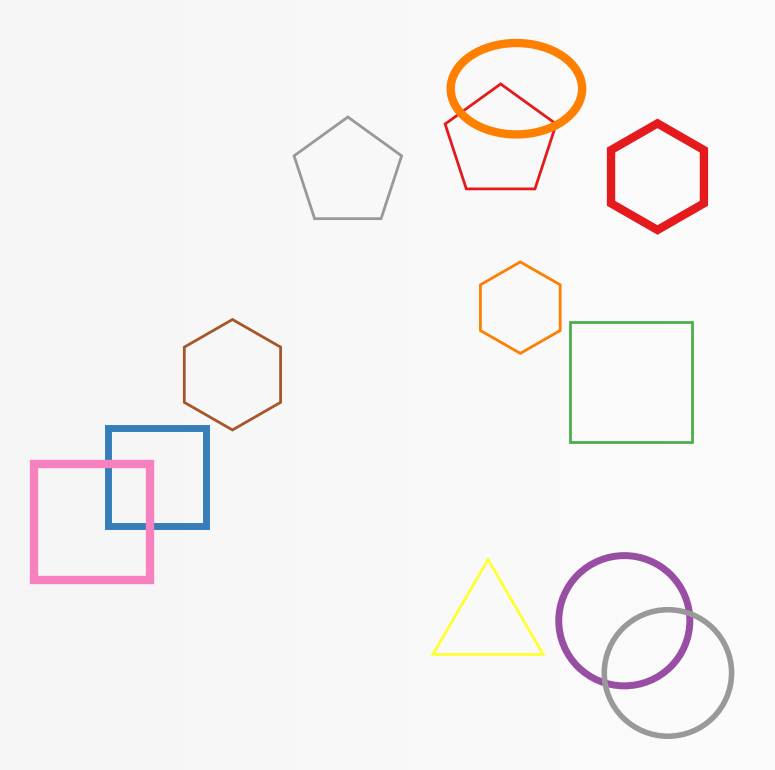[{"shape": "hexagon", "thickness": 3, "radius": 0.35, "center": [0.848, 0.771]}, {"shape": "pentagon", "thickness": 1, "radius": 0.38, "center": [0.646, 0.816]}, {"shape": "square", "thickness": 2.5, "radius": 0.32, "center": [0.202, 0.381]}, {"shape": "square", "thickness": 1, "radius": 0.39, "center": [0.814, 0.504]}, {"shape": "circle", "thickness": 2.5, "radius": 0.42, "center": [0.806, 0.194]}, {"shape": "oval", "thickness": 3, "radius": 0.42, "center": [0.666, 0.885]}, {"shape": "hexagon", "thickness": 1, "radius": 0.3, "center": [0.671, 0.6]}, {"shape": "triangle", "thickness": 1, "radius": 0.41, "center": [0.63, 0.191]}, {"shape": "hexagon", "thickness": 1, "radius": 0.36, "center": [0.3, 0.513]}, {"shape": "square", "thickness": 3, "radius": 0.37, "center": [0.118, 0.322]}, {"shape": "pentagon", "thickness": 1, "radius": 0.36, "center": [0.449, 0.775]}, {"shape": "circle", "thickness": 2, "radius": 0.41, "center": [0.862, 0.126]}]